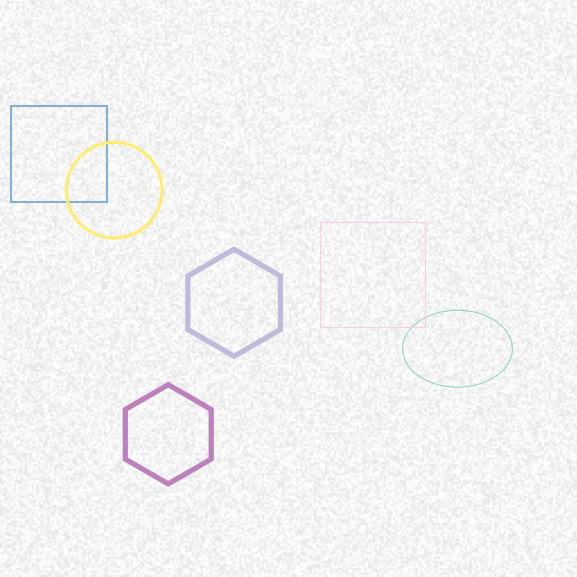[{"shape": "oval", "thickness": 0.5, "radius": 0.48, "center": [0.792, 0.395]}, {"shape": "hexagon", "thickness": 2.5, "radius": 0.46, "center": [0.405, 0.475]}, {"shape": "square", "thickness": 1, "radius": 0.42, "center": [0.103, 0.732]}, {"shape": "square", "thickness": 0.5, "radius": 0.45, "center": [0.644, 0.524]}, {"shape": "hexagon", "thickness": 2.5, "radius": 0.43, "center": [0.291, 0.247]}, {"shape": "circle", "thickness": 1.5, "radius": 0.41, "center": [0.198, 0.67]}]